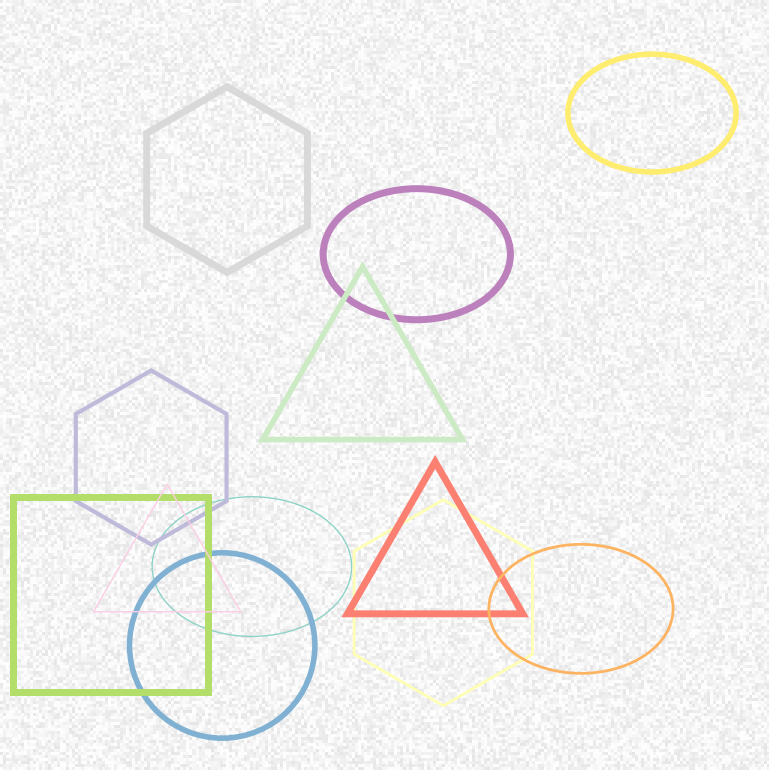[{"shape": "oval", "thickness": 0.5, "radius": 0.65, "center": [0.327, 0.264]}, {"shape": "hexagon", "thickness": 1, "radius": 0.67, "center": [0.576, 0.217]}, {"shape": "hexagon", "thickness": 1.5, "radius": 0.57, "center": [0.196, 0.406]}, {"shape": "triangle", "thickness": 2.5, "radius": 0.66, "center": [0.565, 0.269]}, {"shape": "circle", "thickness": 2, "radius": 0.6, "center": [0.289, 0.162]}, {"shape": "oval", "thickness": 1, "radius": 0.6, "center": [0.755, 0.209]}, {"shape": "square", "thickness": 2.5, "radius": 0.63, "center": [0.144, 0.228]}, {"shape": "triangle", "thickness": 0.5, "radius": 0.55, "center": [0.217, 0.261]}, {"shape": "hexagon", "thickness": 2.5, "radius": 0.6, "center": [0.295, 0.767]}, {"shape": "oval", "thickness": 2.5, "radius": 0.61, "center": [0.541, 0.67]}, {"shape": "triangle", "thickness": 2, "radius": 0.75, "center": [0.471, 0.504]}, {"shape": "oval", "thickness": 2, "radius": 0.55, "center": [0.847, 0.853]}]